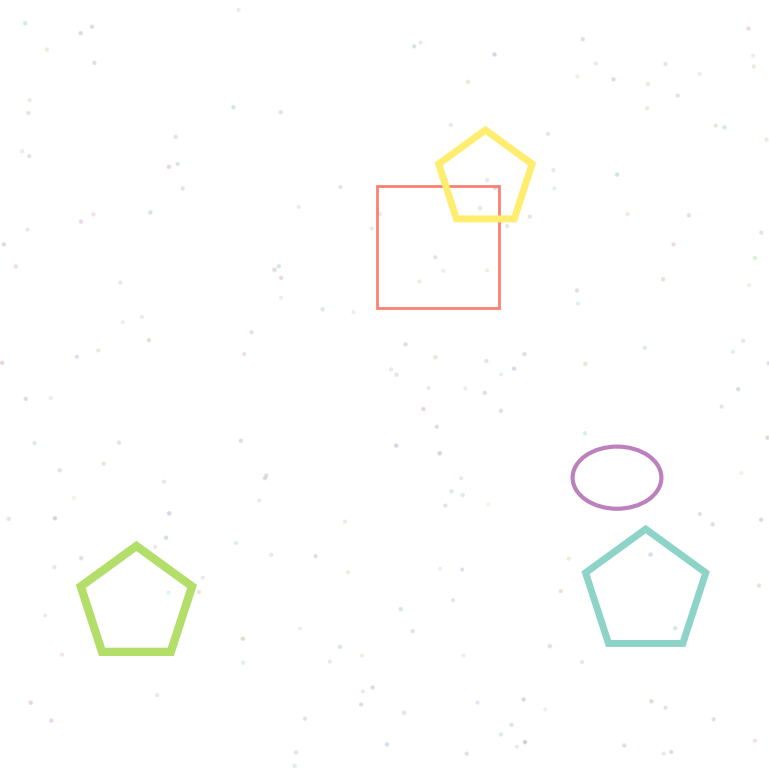[{"shape": "pentagon", "thickness": 2.5, "radius": 0.41, "center": [0.839, 0.231]}, {"shape": "square", "thickness": 1, "radius": 0.4, "center": [0.569, 0.679]}, {"shape": "pentagon", "thickness": 3, "radius": 0.38, "center": [0.177, 0.215]}, {"shape": "oval", "thickness": 1.5, "radius": 0.29, "center": [0.801, 0.38]}, {"shape": "pentagon", "thickness": 2.5, "radius": 0.32, "center": [0.63, 0.767]}]